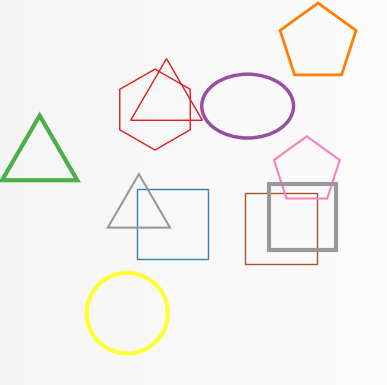[{"shape": "triangle", "thickness": 1, "radius": 0.53, "center": [0.43, 0.741]}, {"shape": "hexagon", "thickness": 1, "radius": 0.53, "center": [0.4, 0.715]}, {"shape": "square", "thickness": 1, "radius": 0.45, "center": [0.445, 0.418]}, {"shape": "triangle", "thickness": 3, "radius": 0.56, "center": [0.102, 0.588]}, {"shape": "oval", "thickness": 2.5, "radius": 0.59, "center": [0.639, 0.724]}, {"shape": "pentagon", "thickness": 2, "radius": 0.52, "center": [0.821, 0.889]}, {"shape": "circle", "thickness": 3, "radius": 0.52, "center": [0.328, 0.187]}, {"shape": "square", "thickness": 1, "radius": 0.46, "center": [0.725, 0.407]}, {"shape": "pentagon", "thickness": 1.5, "radius": 0.45, "center": [0.792, 0.557]}, {"shape": "triangle", "thickness": 1.5, "radius": 0.46, "center": [0.358, 0.455]}, {"shape": "square", "thickness": 3, "radius": 0.43, "center": [0.782, 0.436]}]